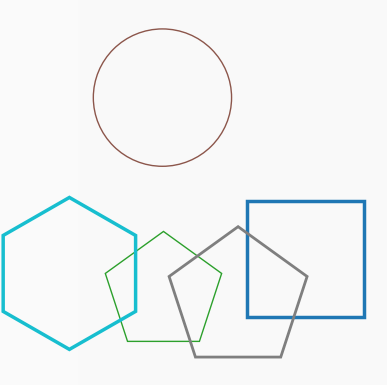[{"shape": "square", "thickness": 2.5, "radius": 0.76, "center": [0.788, 0.328]}, {"shape": "pentagon", "thickness": 1, "radius": 0.79, "center": [0.422, 0.241]}, {"shape": "circle", "thickness": 1, "radius": 0.89, "center": [0.419, 0.746]}, {"shape": "pentagon", "thickness": 2, "radius": 0.94, "center": [0.614, 0.224]}, {"shape": "hexagon", "thickness": 2.5, "radius": 0.99, "center": [0.179, 0.29]}]